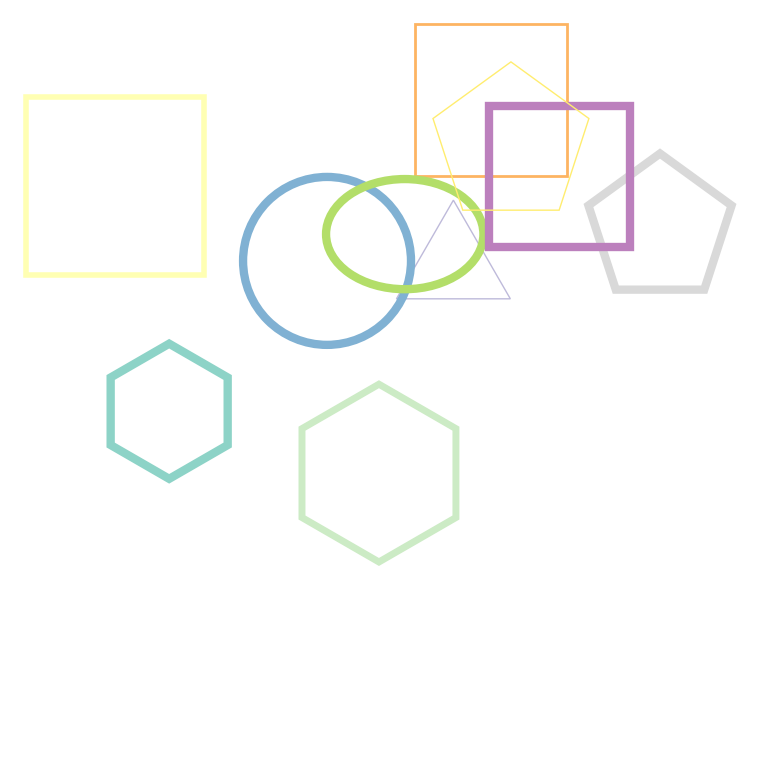[{"shape": "hexagon", "thickness": 3, "radius": 0.44, "center": [0.22, 0.466]}, {"shape": "square", "thickness": 2, "radius": 0.58, "center": [0.149, 0.758]}, {"shape": "triangle", "thickness": 0.5, "radius": 0.43, "center": [0.589, 0.655]}, {"shape": "circle", "thickness": 3, "radius": 0.55, "center": [0.425, 0.661]}, {"shape": "square", "thickness": 1, "radius": 0.49, "center": [0.637, 0.871]}, {"shape": "oval", "thickness": 3, "radius": 0.51, "center": [0.526, 0.696]}, {"shape": "pentagon", "thickness": 3, "radius": 0.49, "center": [0.857, 0.703]}, {"shape": "square", "thickness": 3, "radius": 0.46, "center": [0.726, 0.77]}, {"shape": "hexagon", "thickness": 2.5, "radius": 0.58, "center": [0.492, 0.386]}, {"shape": "pentagon", "thickness": 0.5, "radius": 0.53, "center": [0.664, 0.813]}]